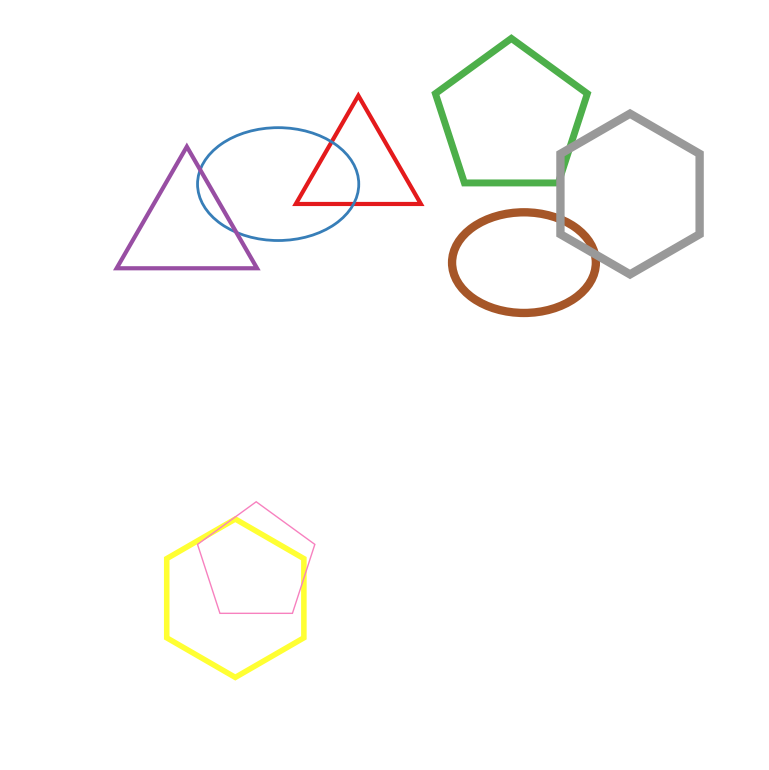[{"shape": "triangle", "thickness": 1.5, "radius": 0.47, "center": [0.465, 0.782]}, {"shape": "oval", "thickness": 1, "radius": 0.52, "center": [0.361, 0.761]}, {"shape": "pentagon", "thickness": 2.5, "radius": 0.52, "center": [0.664, 0.846]}, {"shape": "triangle", "thickness": 1.5, "radius": 0.53, "center": [0.243, 0.704]}, {"shape": "hexagon", "thickness": 2, "radius": 0.51, "center": [0.306, 0.223]}, {"shape": "oval", "thickness": 3, "radius": 0.47, "center": [0.68, 0.659]}, {"shape": "pentagon", "thickness": 0.5, "radius": 0.4, "center": [0.333, 0.268]}, {"shape": "hexagon", "thickness": 3, "radius": 0.52, "center": [0.818, 0.748]}]